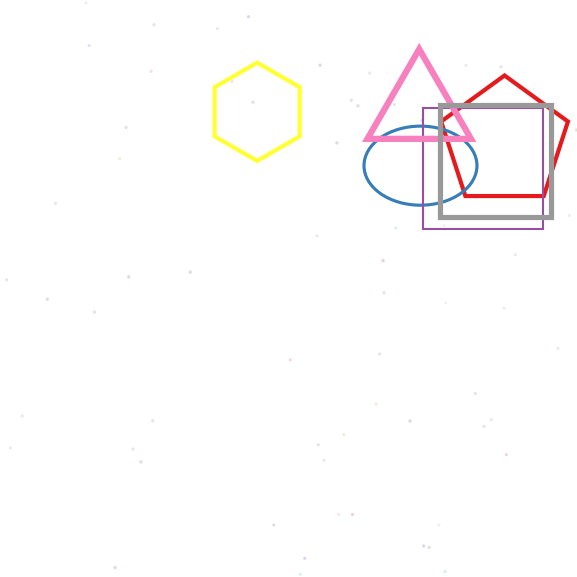[{"shape": "pentagon", "thickness": 2, "radius": 0.58, "center": [0.874, 0.753]}, {"shape": "oval", "thickness": 1.5, "radius": 0.49, "center": [0.728, 0.712]}, {"shape": "square", "thickness": 1, "radius": 0.52, "center": [0.836, 0.707]}, {"shape": "hexagon", "thickness": 2, "radius": 0.43, "center": [0.445, 0.806]}, {"shape": "triangle", "thickness": 3, "radius": 0.52, "center": [0.726, 0.81]}, {"shape": "square", "thickness": 2.5, "radius": 0.48, "center": [0.858, 0.72]}]